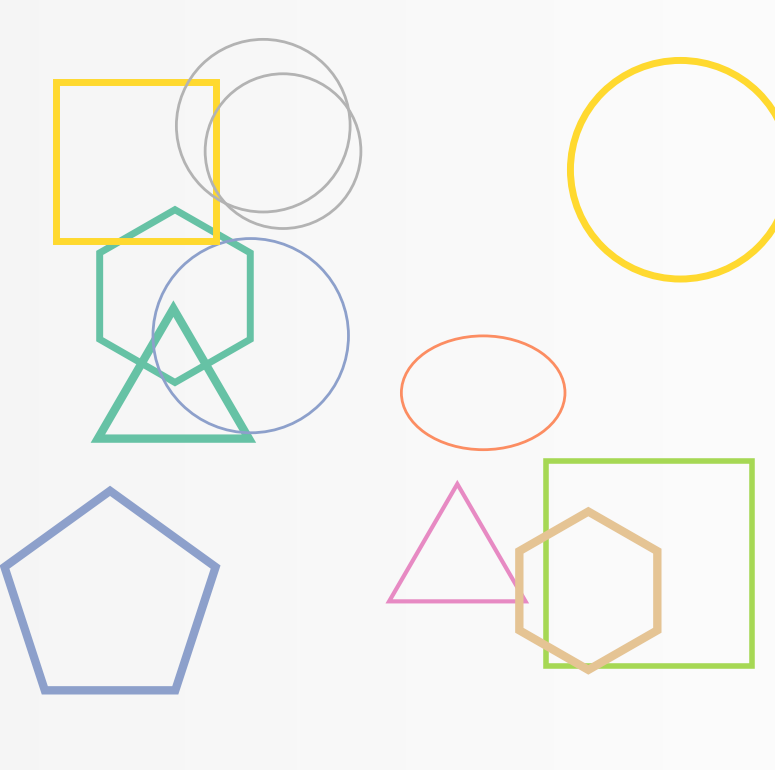[{"shape": "hexagon", "thickness": 2.5, "radius": 0.56, "center": [0.226, 0.615]}, {"shape": "triangle", "thickness": 3, "radius": 0.56, "center": [0.224, 0.487]}, {"shape": "oval", "thickness": 1, "radius": 0.53, "center": [0.623, 0.49]}, {"shape": "pentagon", "thickness": 3, "radius": 0.72, "center": [0.142, 0.219]}, {"shape": "circle", "thickness": 1, "radius": 0.63, "center": [0.324, 0.564]}, {"shape": "triangle", "thickness": 1.5, "radius": 0.51, "center": [0.59, 0.27]}, {"shape": "square", "thickness": 2, "radius": 0.66, "center": [0.837, 0.268]}, {"shape": "circle", "thickness": 2.5, "radius": 0.71, "center": [0.878, 0.78]}, {"shape": "square", "thickness": 2.5, "radius": 0.52, "center": [0.175, 0.79]}, {"shape": "hexagon", "thickness": 3, "radius": 0.51, "center": [0.759, 0.233]}, {"shape": "circle", "thickness": 1, "radius": 0.5, "center": [0.365, 0.804]}, {"shape": "circle", "thickness": 1, "radius": 0.56, "center": [0.34, 0.837]}]